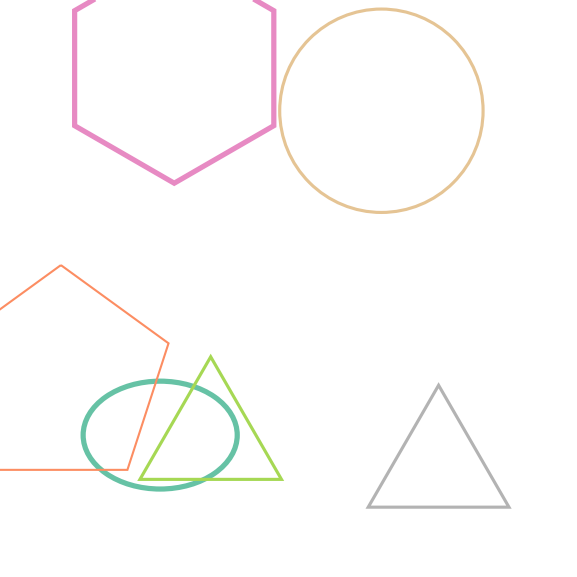[{"shape": "oval", "thickness": 2.5, "radius": 0.67, "center": [0.277, 0.246]}, {"shape": "pentagon", "thickness": 1, "radius": 0.98, "center": [0.105, 0.344]}, {"shape": "hexagon", "thickness": 2.5, "radius": 1.0, "center": [0.302, 0.881]}, {"shape": "triangle", "thickness": 1.5, "radius": 0.71, "center": [0.365, 0.24]}, {"shape": "circle", "thickness": 1.5, "radius": 0.88, "center": [0.66, 0.807]}, {"shape": "triangle", "thickness": 1.5, "radius": 0.7, "center": [0.759, 0.191]}]